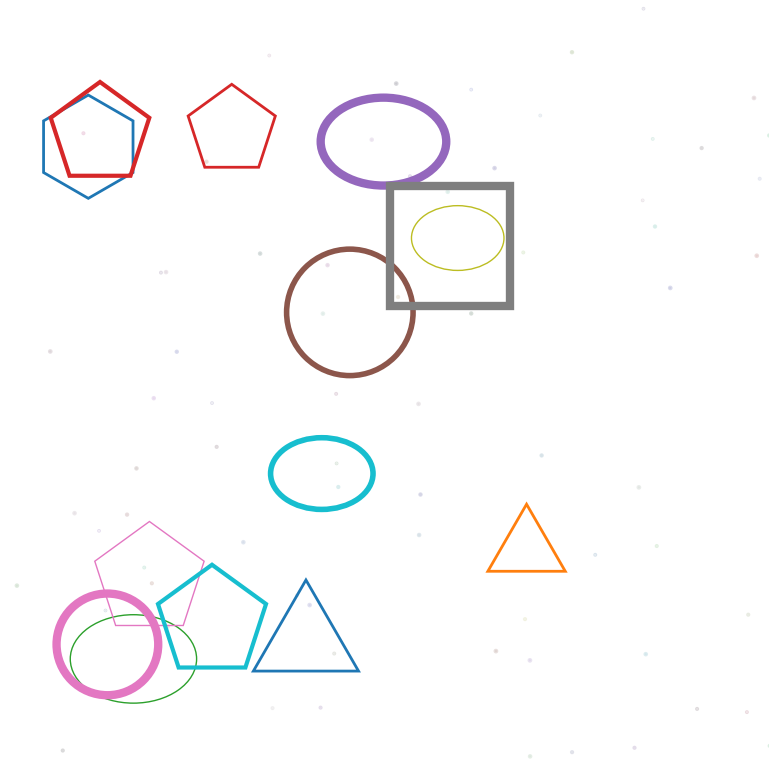[{"shape": "triangle", "thickness": 1, "radius": 0.39, "center": [0.397, 0.168]}, {"shape": "hexagon", "thickness": 1, "radius": 0.34, "center": [0.115, 0.809]}, {"shape": "triangle", "thickness": 1, "radius": 0.29, "center": [0.684, 0.287]}, {"shape": "oval", "thickness": 0.5, "radius": 0.41, "center": [0.173, 0.144]}, {"shape": "pentagon", "thickness": 1.5, "radius": 0.34, "center": [0.13, 0.826]}, {"shape": "pentagon", "thickness": 1, "radius": 0.3, "center": [0.301, 0.831]}, {"shape": "oval", "thickness": 3, "radius": 0.41, "center": [0.498, 0.816]}, {"shape": "circle", "thickness": 2, "radius": 0.41, "center": [0.454, 0.594]}, {"shape": "pentagon", "thickness": 0.5, "radius": 0.37, "center": [0.194, 0.248]}, {"shape": "circle", "thickness": 3, "radius": 0.33, "center": [0.139, 0.163]}, {"shape": "square", "thickness": 3, "radius": 0.39, "center": [0.585, 0.68]}, {"shape": "oval", "thickness": 0.5, "radius": 0.3, "center": [0.594, 0.691]}, {"shape": "pentagon", "thickness": 1.5, "radius": 0.37, "center": [0.275, 0.193]}, {"shape": "oval", "thickness": 2, "radius": 0.33, "center": [0.418, 0.385]}]